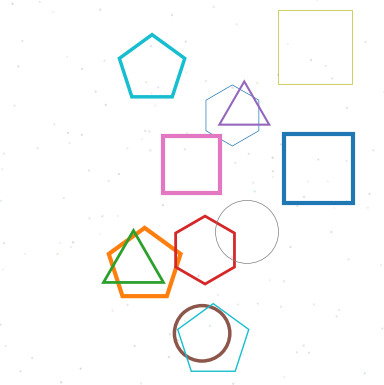[{"shape": "square", "thickness": 3, "radius": 0.45, "center": [0.828, 0.561]}, {"shape": "hexagon", "thickness": 0.5, "radius": 0.4, "center": [0.604, 0.7]}, {"shape": "pentagon", "thickness": 3, "radius": 0.49, "center": [0.376, 0.31]}, {"shape": "triangle", "thickness": 2, "radius": 0.45, "center": [0.347, 0.311]}, {"shape": "hexagon", "thickness": 2, "radius": 0.44, "center": [0.533, 0.35]}, {"shape": "triangle", "thickness": 1.5, "radius": 0.37, "center": [0.634, 0.714]}, {"shape": "circle", "thickness": 2.5, "radius": 0.36, "center": [0.525, 0.134]}, {"shape": "square", "thickness": 3, "radius": 0.37, "center": [0.497, 0.573]}, {"shape": "circle", "thickness": 0.5, "radius": 0.41, "center": [0.642, 0.398]}, {"shape": "square", "thickness": 0.5, "radius": 0.48, "center": [0.819, 0.877]}, {"shape": "pentagon", "thickness": 1, "radius": 0.49, "center": [0.554, 0.114]}, {"shape": "pentagon", "thickness": 2.5, "radius": 0.45, "center": [0.395, 0.821]}]